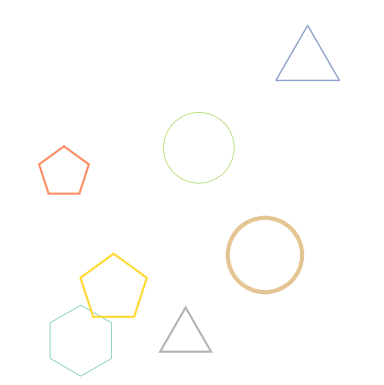[{"shape": "hexagon", "thickness": 0.5, "radius": 0.46, "center": [0.21, 0.115]}, {"shape": "pentagon", "thickness": 1.5, "radius": 0.34, "center": [0.166, 0.552]}, {"shape": "triangle", "thickness": 1, "radius": 0.48, "center": [0.799, 0.839]}, {"shape": "circle", "thickness": 0.5, "radius": 0.46, "center": [0.516, 0.616]}, {"shape": "pentagon", "thickness": 1.5, "radius": 0.45, "center": [0.295, 0.25]}, {"shape": "circle", "thickness": 3, "radius": 0.48, "center": [0.688, 0.338]}, {"shape": "triangle", "thickness": 1.5, "radius": 0.38, "center": [0.482, 0.125]}]